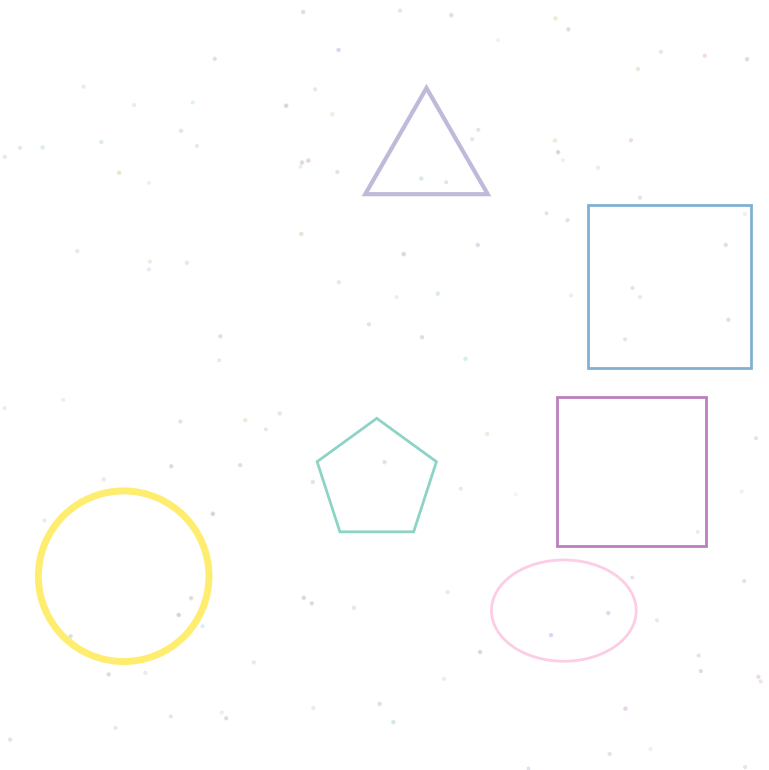[{"shape": "pentagon", "thickness": 1, "radius": 0.41, "center": [0.489, 0.375]}, {"shape": "triangle", "thickness": 1.5, "radius": 0.46, "center": [0.554, 0.794]}, {"shape": "square", "thickness": 1, "radius": 0.53, "center": [0.869, 0.628]}, {"shape": "oval", "thickness": 1, "radius": 0.47, "center": [0.732, 0.207]}, {"shape": "square", "thickness": 1, "radius": 0.48, "center": [0.82, 0.387]}, {"shape": "circle", "thickness": 2.5, "radius": 0.55, "center": [0.161, 0.252]}]